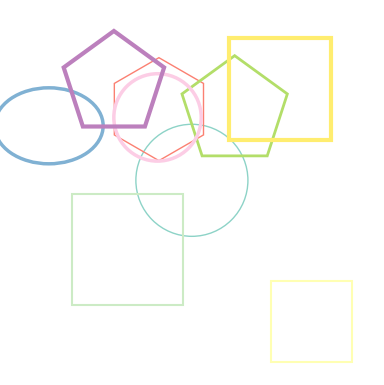[{"shape": "circle", "thickness": 1, "radius": 0.73, "center": [0.498, 0.532]}, {"shape": "square", "thickness": 1.5, "radius": 0.53, "center": [0.809, 0.164]}, {"shape": "hexagon", "thickness": 1, "radius": 0.67, "center": [0.413, 0.716]}, {"shape": "oval", "thickness": 2.5, "radius": 0.71, "center": [0.127, 0.673]}, {"shape": "pentagon", "thickness": 2, "radius": 0.72, "center": [0.61, 0.712]}, {"shape": "circle", "thickness": 2.5, "radius": 0.57, "center": [0.409, 0.695]}, {"shape": "pentagon", "thickness": 3, "radius": 0.69, "center": [0.296, 0.782]}, {"shape": "square", "thickness": 1.5, "radius": 0.72, "center": [0.331, 0.352]}, {"shape": "square", "thickness": 3, "radius": 0.66, "center": [0.727, 0.769]}]